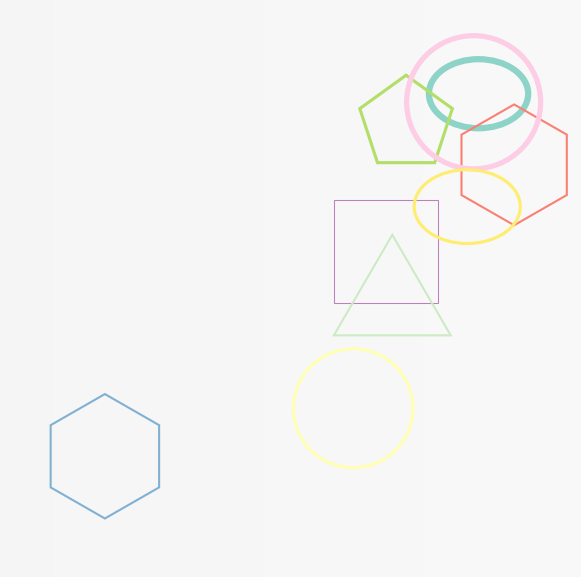[{"shape": "oval", "thickness": 3, "radius": 0.43, "center": [0.823, 0.837]}, {"shape": "circle", "thickness": 1.5, "radius": 0.51, "center": [0.608, 0.292]}, {"shape": "hexagon", "thickness": 1, "radius": 0.52, "center": [0.885, 0.714]}, {"shape": "hexagon", "thickness": 1, "radius": 0.54, "center": [0.18, 0.209]}, {"shape": "pentagon", "thickness": 1.5, "radius": 0.42, "center": [0.699, 0.785]}, {"shape": "circle", "thickness": 2.5, "radius": 0.58, "center": [0.815, 0.822]}, {"shape": "square", "thickness": 0.5, "radius": 0.44, "center": [0.664, 0.564]}, {"shape": "triangle", "thickness": 1, "radius": 0.58, "center": [0.675, 0.476]}, {"shape": "oval", "thickness": 1.5, "radius": 0.46, "center": [0.804, 0.641]}]